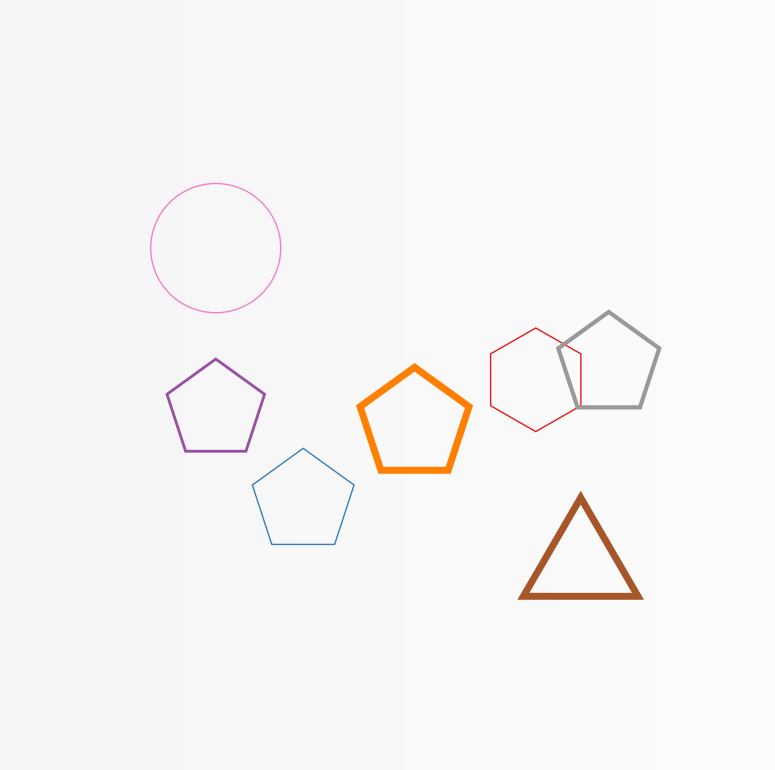[{"shape": "hexagon", "thickness": 0.5, "radius": 0.34, "center": [0.691, 0.507]}, {"shape": "pentagon", "thickness": 0.5, "radius": 0.34, "center": [0.391, 0.349]}, {"shape": "pentagon", "thickness": 1, "radius": 0.33, "center": [0.278, 0.468]}, {"shape": "pentagon", "thickness": 2.5, "radius": 0.37, "center": [0.535, 0.449]}, {"shape": "triangle", "thickness": 2.5, "radius": 0.43, "center": [0.749, 0.268]}, {"shape": "circle", "thickness": 0.5, "radius": 0.42, "center": [0.278, 0.678]}, {"shape": "pentagon", "thickness": 1.5, "radius": 0.34, "center": [0.786, 0.526]}]